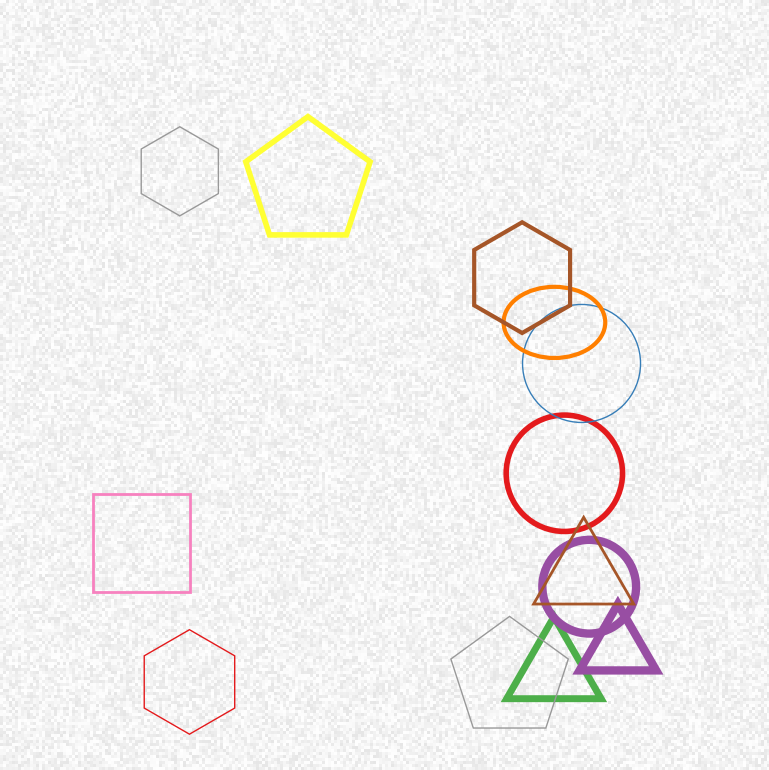[{"shape": "hexagon", "thickness": 0.5, "radius": 0.34, "center": [0.246, 0.114]}, {"shape": "circle", "thickness": 2, "radius": 0.38, "center": [0.733, 0.385]}, {"shape": "circle", "thickness": 0.5, "radius": 0.38, "center": [0.755, 0.528]}, {"shape": "triangle", "thickness": 2.5, "radius": 0.35, "center": [0.719, 0.128]}, {"shape": "circle", "thickness": 3, "radius": 0.3, "center": [0.765, 0.238]}, {"shape": "triangle", "thickness": 3, "radius": 0.29, "center": [0.802, 0.158]}, {"shape": "oval", "thickness": 1.5, "radius": 0.33, "center": [0.72, 0.581]}, {"shape": "pentagon", "thickness": 2, "radius": 0.42, "center": [0.4, 0.764]}, {"shape": "triangle", "thickness": 1, "radius": 0.38, "center": [0.758, 0.253]}, {"shape": "hexagon", "thickness": 1.5, "radius": 0.36, "center": [0.678, 0.639]}, {"shape": "square", "thickness": 1, "radius": 0.32, "center": [0.184, 0.295]}, {"shape": "hexagon", "thickness": 0.5, "radius": 0.29, "center": [0.234, 0.778]}, {"shape": "pentagon", "thickness": 0.5, "radius": 0.4, "center": [0.662, 0.119]}]